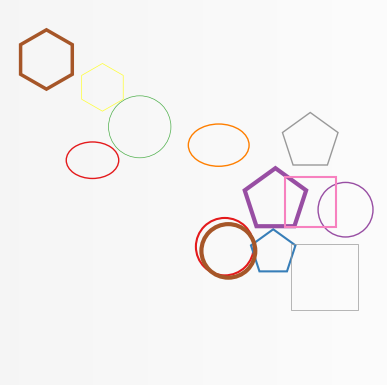[{"shape": "circle", "thickness": 1.5, "radius": 0.37, "center": [0.58, 0.359]}, {"shape": "oval", "thickness": 1, "radius": 0.34, "center": [0.239, 0.584]}, {"shape": "pentagon", "thickness": 1.5, "radius": 0.3, "center": [0.705, 0.344]}, {"shape": "circle", "thickness": 0.5, "radius": 0.4, "center": [0.361, 0.671]}, {"shape": "circle", "thickness": 1, "radius": 0.35, "center": [0.892, 0.455]}, {"shape": "pentagon", "thickness": 3, "radius": 0.42, "center": [0.711, 0.48]}, {"shape": "oval", "thickness": 1, "radius": 0.39, "center": [0.564, 0.623]}, {"shape": "hexagon", "thickness": 0.5, "radius": 0.31, "center": [0.264, 0.773]}, {"shape": "circle", "thickness": 3, "radius": 0.35, "center": [0.589, 0.348]}, {"shape": "hexagon", "thickness": 2.5, "radius": 0.39, "center": [0.12, 0.846]}, {"shape": "square", "thickness": 1.5, "radius": 0.33, "center": [0.801, 0.474]}, {"shape": "square", "thickness": 0.5, "radius": 0.43, "center": [0.837, 0.28]}, {"shape": "pentagon", "thickness": 1, "radius": 0.38, "center": [0.801, 0.632]}]